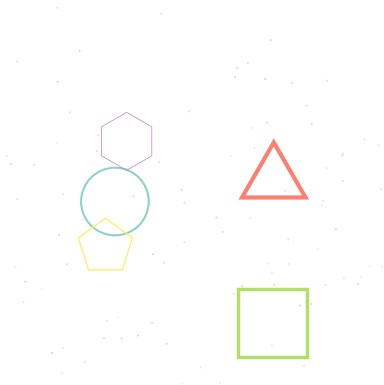[{"shape": "circle", "thickness": 1.5, "radius": 0.44, "center": [0.298, 0.477]}, {"shape": "triangle", "thickness": 3, "radius": 0.48, "center": [0.711, 0.535]}, {"shape": "square", "thickness": 2.5, "radius": 0.44, "center": [0.708, 0.16]}, {"shape": "hexagon", "thickness": 0.5, "radius": 0.38, "center": [0.329, 0.633]}, {"shape": "pentagon", "thickness": 1, "radius": 0.37, "center": [0.274, 0.359]}]